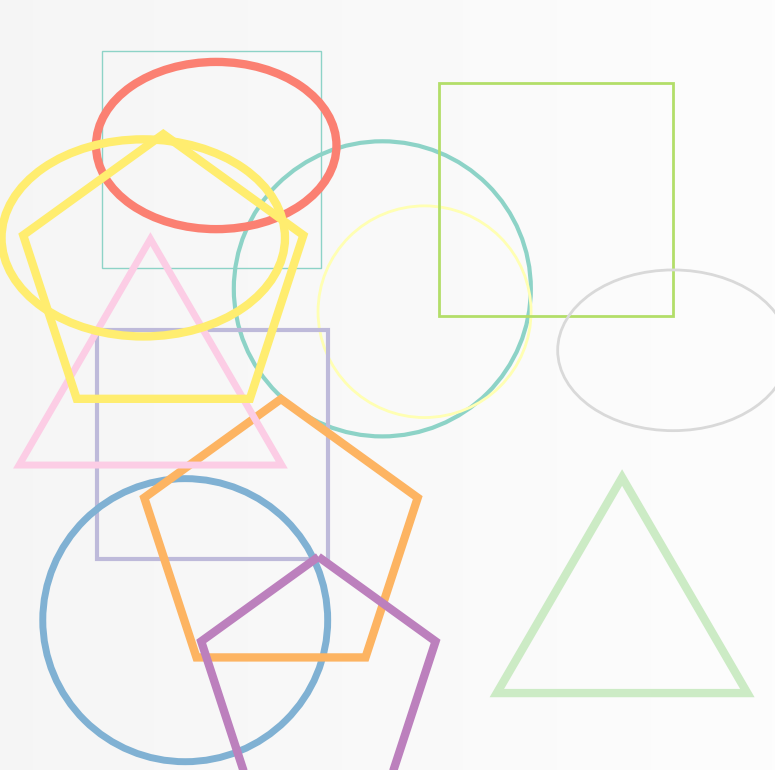[{"shape": "circle", "thickness": 1.5, "radius": 0.96, "center": [0.493, 0.625]}, {"shape": "square", "thickness": 0.5, "radius": 0.71, "center": [0.273, 0.793]}, {"shape": "circle", "thickness": 1, "radius": 0.69, "center": [0.548, 0.595]}, {"shape": "square", "thickness": 1.5, "radius": 0.74, "center": [0.275, 0.423]}, {"shape": "oval", "thickness": 3, "radius": 0.78, "center": [0.279, 0.811]}, {"shape": "circle", "thickness": 2.5, "radius": 0.92, "center": [0.239, 0.195]}, {"shape": "pentagon", "thickness": 3, "radius": 0.93, "center": [0.363, 0.296]}, {"shape": "square", "thickness": 1, "radius": 0.76, "center": [0.717, 0.741]}, {"shape": "triangle", "thickness": 2.5, "radius": 0.98, "center": [0.194, 0.494]}, {"shape": "oval", "thickness": 1, "radius": 0.75, "center": [0.869, 0.545]}, {"shape": "pentagon", "thickness": 3, "radius": 0.79, "center": [0.411, 0.118]}, {"shape": "triangle", "thickness": 3, "radius": 0.93, "center": [0.803, 0.193]}, {"shape": "oval", "thickness": 3, "radius": 0.91, "center": [0.185, 0.691]}, {"shape": "pentagon", "thickness": 3, "radius": 0.95, "center": [0.211, 0.636]}]